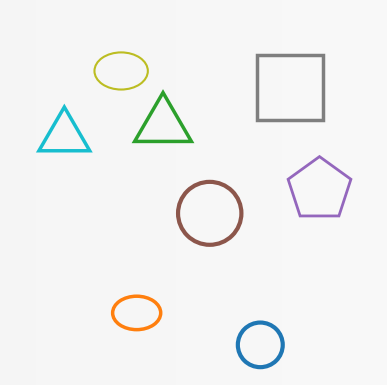[{"shape": "circle", "thickness": 3, "radius": 0.29, "center": [0.672, 0.104]}, {"shape": "oval", "thickness": 2.5, "radius": 0.31, "center": [0.353, 0.187]}, {"shape": "triangle", "thickness": 2.5, "radius": 0.42, "center": [0.421, 0.675]}, {"shape": "pentagon", "thickness": 2, "radius": 0.43, "center": [0.825, 0.508]}, {"shape": "circle", "thickness": 3, "radius": 0.41, "center": [0.541, 0.446]}, {"shape": "square", "thickness": 2.5, "radius": 0.42, "center": [0.749, 0.772]}, {"shape": "oval", "thickness": 1.5, "radius": 0.34, "center": [0.313, 0.816]}, {"shape": "triangle", "thickness": 2.5, "radius": 0.38, "center": [0.166, 0.646]}]